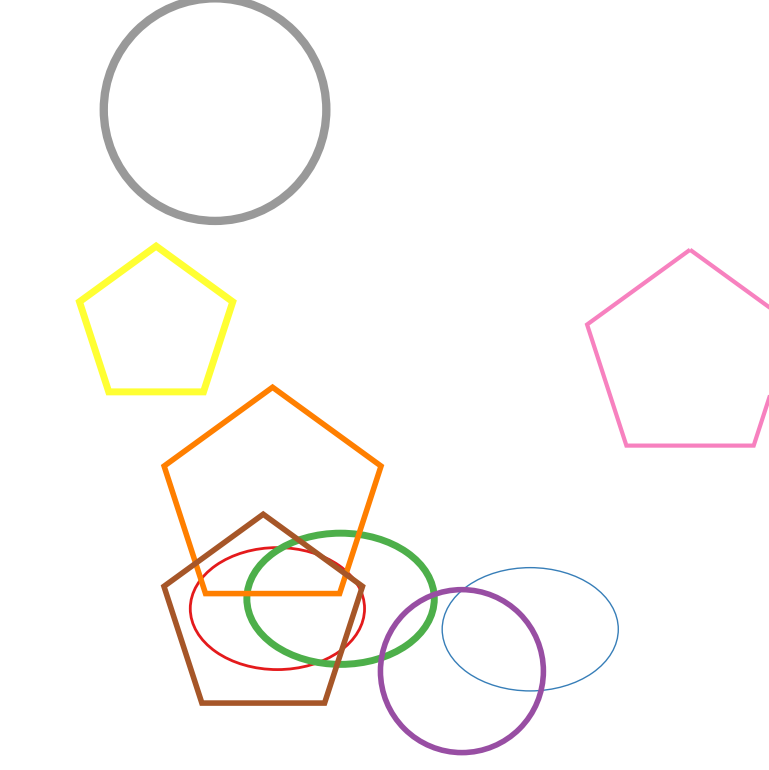[{"shape": "oval", "thickness": 1, "radius": 0.57, "center": [0.36, 0.21]}, {"shape": "oval", "thickness": 0.5, "radius": 0.57, "center": [0.689, 0.183]}, {"shape": "oval", "thickness": 2.5, "radius": 0.61, "center": [0.442, 0.222]}, {"shape": "circle", "thickness": 2, "radius": 0.53, "center": [0.6, 0.128]}, {"shape": "pentagon", "thickness": 2, "radius": 0.74, "center": [0.354, 0.349]}, {"shape": "pentagon", "thickness": 2.5, "radius": 0.52, "center": [0.203, 0.576]}, {"shape": "pentagon", "thickness": 2, "radius": 0.68, "center": [0.342, 0.197]}, {"shape": "pentagon", "thickness": 1.5, "radius": 0.7, "center": [0.896, 0.535]}, {"shape": "circle", "thickness": 3, "radius": 0.72, "center": [0.279, 0.858]}]